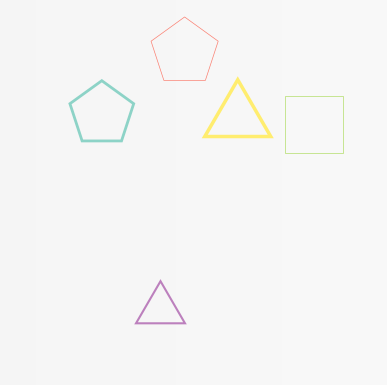[{"shape": "pentagon", "thickness": 2, "radius": 0.43, "center": [0.263, 0.704]}, {"shape": "pentagon", "thickness": 0.5, "radius": 0.46, "center": [0.476, 0.865]}, {"shape": "square", "thickness": 0.5, "radius": 0.37, "center": [0.81, 0.676]}, {"shape": "triangle", "thickness": 1.5, "radius": 0.36, "center": [0.414, 0.197]}, {"shape": "triangle", "thickness": 2.5, "radius": 0.49, "center": [0.614, 0.695]}]